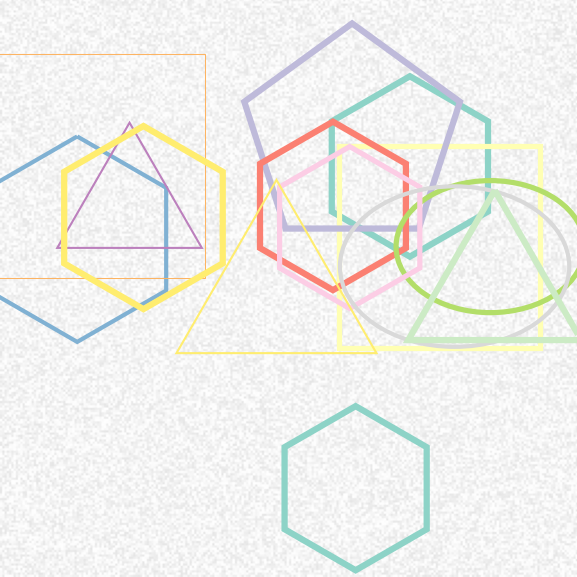[{"shape": "hexagon", "thickness": 3, "radius": 0.71, "center": [0.616, 0.154]}, {"shape": "hexagon", "thickness": 3, "radius": 0.78, "center": [0.71, 0.711]}, {"shape": "square", "thickness": 2.5, "radius": 0.87, "center": [0.761, 0.571]}, {"shape": "pentagon", "thickness": 3, "radius": 0.98, "center": [0.61, 0.762]}, {"shape": "hexagon", "thickness": 3, "radius": 0.73, "center": [0.577, 0.643]}, {"shape": "hexagon", "thickness": 2, "radius": 0.89, "center": [0.134, 0.585]}, {"shape": "square", "thickness": 0.5, "radius": 0.97, "center": [0.161, 0.712]}, {"shape": "oval", "thickness": 2.5, "radius": 0.82, "center": [0.849, 0.572]}, {"shape": "hexagon", "thickness": 2.5, "radius": 0.7, "center": [0.606, 0.605]}, {"shape": "oval", "thickness": 2, "radius": 0.99, "center": [0.787, 0.538]}, {"shape": "triangle", "thickness": 1, "radius": 0.72, "center": [0.224, 0.642]}, {"shape": "triangle", "thickness": 3, "radius": 0.86, "center": [0.857, 0.497]}, {"shape": "triangle", "thickness": 1, "radius": 1.0, "center": [0.479, 0.488]}, {"shape": "hexagon", "thickness": 3, "radius": 0.79, "center": [0.248, 0.622]}]